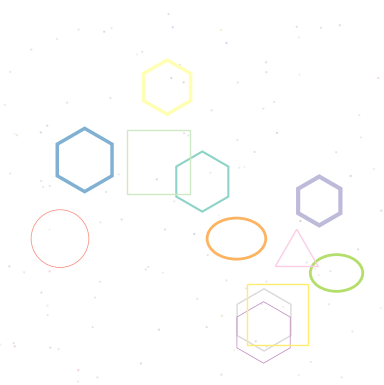[{"shape": "hexagon", "thickness": 1.5, "radius": 0.39, "center": [0.526, 0.528]}, {"shape": "hexagon", "thickness": 2.5, "radius": 0.35, "center": [0.434, 0.774]}, {"shape": "hexagon", "thickness": 3, "radius": 0.32, "center": [0.829, 0.478]}, {"shape": "circle", "thickness": 0.5, "radius": 0.37, "center": [0.156, 0.38]}, {"shape": "hexagon", "thickness": 2.5, "radius": 0.41, "center": [0.22, 0.584]}, {"shape": "oval", "thickness": 2, "radius": 0.38, "center": [0.614, 0.38]}, {"shape": "oval", "thickness": 2, "radius": 0.34, "center": [0.874, 0.291]}, {"shape": "triangle", "thickness": 1, "radius": 0.32, "center": [0.771, 0.34]}, {"shape": "hexagon", "thickness": 1, "radius": 0.4, "center": [0.686, 0.169]}, {"shape": "hexagon", "thickness": 0.5, "radius": 0.4, "center": [0.685, 0.137]}, {"shape": "square", "thickness": 1, "radius": 0.41, "center": [0.412, 0.58]}, {"shape": "square", "thickness": 1, "radius": 0.4, "center": [0.72, 0.183]}]